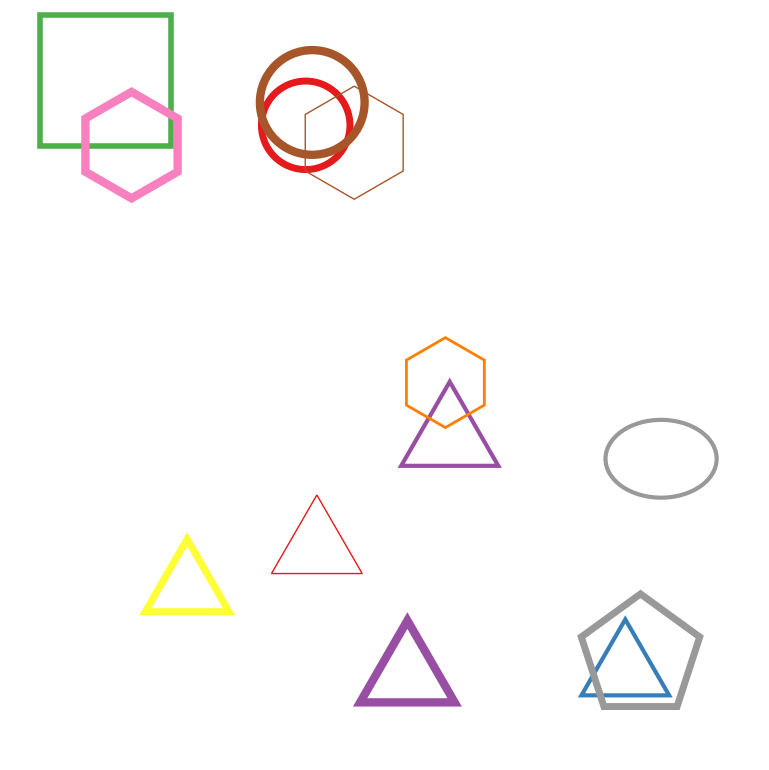[{"shape": "triangle", "thickness": 0.5, "radius": 0.34, "center": [0.411, 0.289]}, {"shape": "circle", "thickness": 2.5, "radius": 0.29, "center": [0.397, 0.837]}, {"shape": "triangle", "thickness": 1.5, "radius": 0.33, "center": [0.812, 0.13]}, {"shape": "square", "thickness": 2, "radius": 0.43, "center": [0.137, 0.895]}, {"shape": "triangle", "thickness": 1.5, "radius": 0.36, "center": [0.584, 0.431]}, {"shape": "triangle", "thickness": 3, "radius": 0.35, "center": [0.529, 0.123]}, {"shape": "hexagon", "thickness": 1, "radius": 0.29, "center": [0.578, 0.503]}, {"shape": "triangle", "thickness": 2.5, "radius": 0.31, "center": [0.243, 0.237]}, {"shape": "hexagon", "thickness": 0.5, "radius": 0.37, "center": [0.46, 0.815]}, {"shape": "circle", "thickness": 3, "radius": 0.34, "center": [0.406, 0.867]}, {"shape": "hexagon", "thickness": 3, "radius": 0.35, "center": [0.171, 0.812]}, {"shape": "oval", "thickness": 1.5, "radius": 0.36, "center": [0.859, 0.404]}, {"shape": "pentagon", "thickness": 2.5, "radius": 0.4, "center": [0.832, 0.148]}]